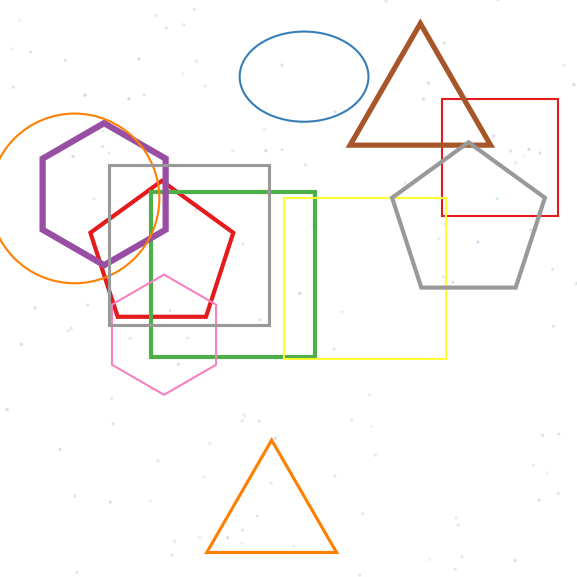[{"shape": "pentagon", "thickness": 2, "radius": 0.65, "center": [0.28, 0.556]}, {"shape": "square", "thickness": 1, "radius": 0.5, "center": [0.866, 0.726]}, {"shape": "oval", "thickness": 1, "radius": 0.56, "center": [0.527, 0.866]}, {"shape": "square", "thickness": 2, "radius": 0.71, "center": [0.404, 0.524]}, {"shape": "hexagon", "thickness": 3, "radius": 0.61, "center": [0.18, 0.663]}, {"shape": "triangle", "thickness": 1.5, "radius": 0.65, "center": [0.47, 0.107]}, {"shape": "circle", "thickness": 1, "radius": 0.73, "center": [0.129, 0.656]}, {"shape": "square", "thickness": 1, "radius": 0.7, "center": [0.632, 0.517]}, {"shape": "triangle", "thickness": 2.5, "radius": 0.7, "center": [0.728, 0.818]}, {"shape": "hexagon", "thickness": 1, "radius": 0.52, "center": [0.284, 0.42]}, {"shape": "pentagon", "thickness": 2, "radius": 0.7, "center": [0.811, 0.614]}, {"shape": "square", "thickness": 1.5, "radius": 0.69, "center": [0.328, 0.575]}]